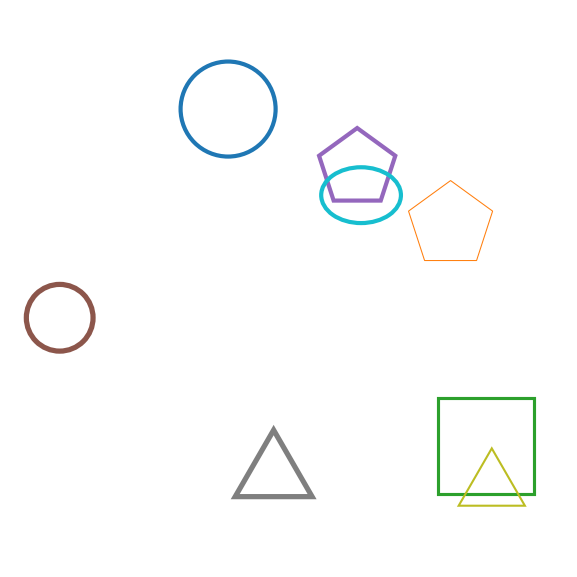[{"shape": "circle", "thickness": 2, "radius": 0.41, "center": [0.395, 0.81]}, {"shape": "pentagon", "thickness": 0.5, "radius": 0.38, "center": [0.78, 0.61]}, {"shape": "square", "thickness": 1.5, "radius": 0.42, "center": [0.841, 0.226]}, {"shape": "pentagon", "thickness": 2, "radius": 0.35, "center": [0.618, 0.708]}, {"shape": "circle", "thickness": 2.5, "radius": 0.29, "center": [0.103, 0.449]}, {"shape": "triangle", "thickness": 2.5, "radius": 0.38, "center": [0.474, 0.178]}, {"shape": "triangle", "thickness": 1, "radius": 0.33, "center": [0.852, 0.157]}, {"shape": "oval", "thickness": 2, "radius": 0.35, "center": [0.625, 0.661]}]